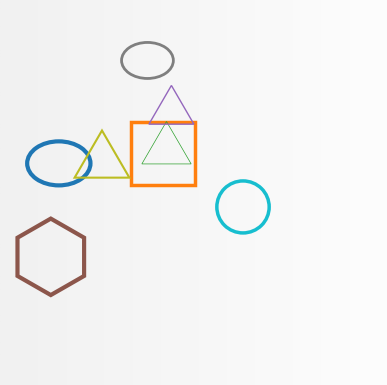[{"shape": "oval", "thickness": 3, "radius": 0.41, "center": [0.152, 0.576]}, {"shape": "square", "thickness": 2.5, "radius": 0.41, "center": [0.421, 0.601]}, {"shape": "triangle", "thickness": 0.5, "radius": 0.37, "center": [0.43, 0.611]}, {"shape": "triangle", "thickness": 1, "radius": 0.34, "center": [0.442, 0.711]}, {"shape": "hexagon", "thickness": 3, "radius": 0.5, "center": [0.131, 0.333]}, {"shape": "oval", "thickness": 2, "radius": 0.33, "center": [0.381, 0.843]}, {"shape": "triangle", "thickness": 1.5, "radius": 0.41, "center": [0.263, 0.579]}, {"shape": "circle", "thickness": 2.5, "radius": 0.34, "center": [0.627, 0.463]}]